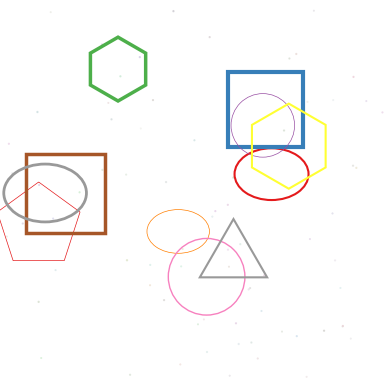[{"shape": "oval", "thickness": 1.5, "radius": 0.48, "center": [0.705, 0.548]}, {"shape": "pentagon", "thickness": 0.5, "radius": 0.56, "center": [0.1, 0.414]}, {"shape": "square", "thickness": 3, "radius": 0.49, "center": [0.69, 0.717]}, {"shape": "hexagon", "thickness": 2.5, "radius": 0.41, "center": [0.307, 0.821]}, {"shape": "circle", "thickness": 0.5, "radius": 0.41, "center": [0.683, 0.674]}, {"shape": "oval", "thickness": 0.5, "radius": 0.41, "center": [0.463, 0.399]}, {"shape": "hexagon", "thickness": 1.5, "radius": 0.55, "center": [0.75, 0.62]}, {"shape": "square", "thickness": 2.5, "radius": 0.52, "center": [0.17, 0.497]}, {"shape": "circle", "thickness": 1, "radius": 0.5, "center": [0.537, 0.281]}, {"shape": "triangle", "thickness": 1.5, "radius": 0.5, "center": [0.606, 0.33]}, {"shape": "oval", "thickness": 2, "radius": 0.54, "center": [0.117, 0.499]}]